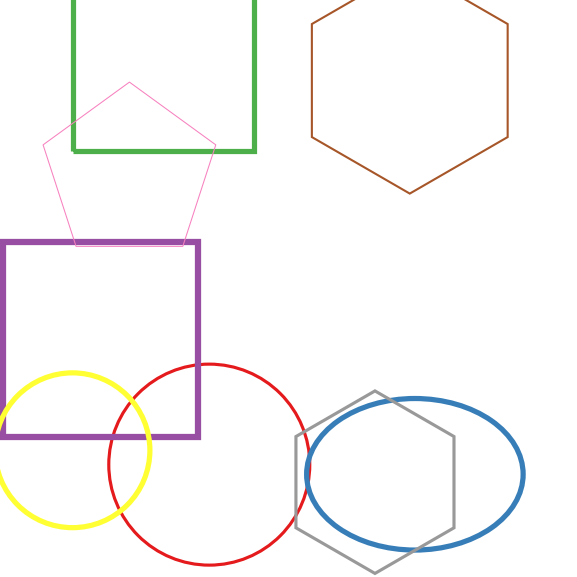[{"shape": "circle", "thickness": 1.5, "radius": 0.87, "center": [0.362, 0.195]}, {"shape": "oval", "thickness": 2.5, "radius": 0.94, "center": [0.718, 0.178]}, {"shape": "square", "thickness": 2.5, "radius": 0.78, "center": [0.283, 0.895]}, {"shape": "square", "thickness": 3, "radius": 0.84, "center": [0.174, 0.411]}, {"shape": "circle", "thickness": 2.5, "radius": 0.67, "center": [0.126, 0.219]}, {"shape": "hexagon", "thickness": 1, "radius": 0.98, "center": [0.71, 0.86]}, {"shape": "pentagon", "thickness": 0.5, "radius": 0.79, "center": [0.224, 0.7]}, {"shape": "hexagon", "thickness": 1.5, "radius": 0.79, "center": [0.649, 0.164]}]